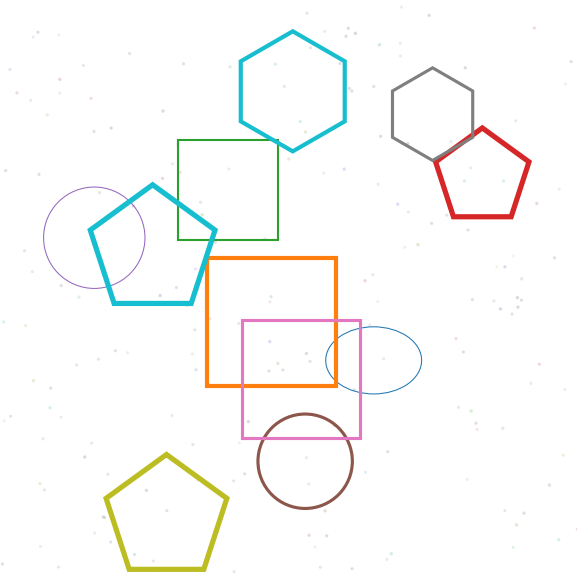[{"shape": "oval", "thickness": 0.5, "radius": 0.42, "center": [0.647, 0.375]}, {"shape": "square", "thickness": 2, "radius": 0.56, "center": [0.47, 0.441]}, {"shape": "square", "thickness": 1, "radius": 0.43, "center": [0.395, 0.67]}, {"shape": "pentagon", "thickness": 2.5, "radius": 0.42, "center": [0.835, 0.693]}, {"shape": "circle", "thickness": 0.5, "radius": 0.44, "center": [0.163, 0.587]}, {"shape": "circle", "thickness": 1.5, "radius": 0.41, "center": [0.528, 0.2]}, {"shape": "square", "thickness": 1.5, "radius": 0.51, "center": [0.521, 0.343]}, {"shape": "hexagon", "thickness": 1.5, "radius": 0.4, "center": [0.749, 0.801]}, {"shape": "pentagon", "thickness": 2.5, "radius": 0.55, "center": [0.288, 0.102]}, {"shape": "pentagon", "thickness": 2.5, "radius": 0.57, "center": [0.264, 0.566]}, {"shape": "hexagon", "thickness": 2, "radius": 0.52, "center": [0.507, 0.841]}]